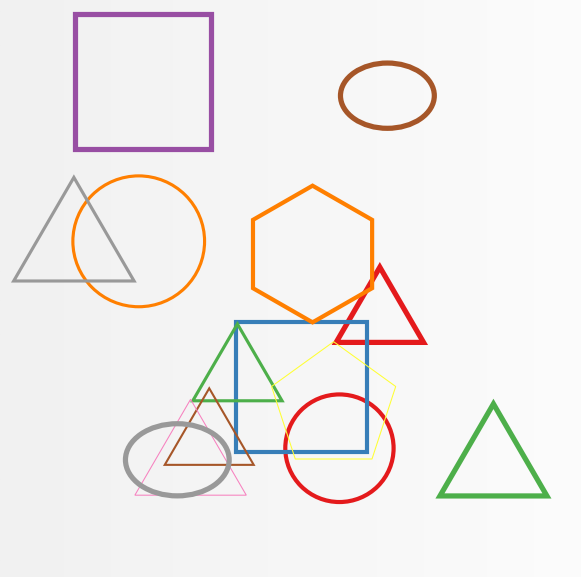[{"shape": "circle", "thickness": 2, "radius": 0.47, "center": [0.584, 0.223]}, {"shape": "triangle", "thickness": 2.5, "radius": 0.43, "center": [0.653, 0.45]}, {"shape": "square", "thickness": 2, "radius": 0.56, "center": [0.519, 0.328]}, {"shape": "triangle", "thickness": 2.5, "radius": 0.53, "center": [0.849, 0.193]}, {"shape": "triangle", "thickness": 1.5, "radius": 0.44, "center": [0.408, 0.349]}, {"shape": "square", "thickness": 2.5, "radius": 0.58, "center": [0.246, 0.858]}, {"shape": "circle", "thickness": 1.5, "radius": 0.57, "center": [0.239, 0.581]}, {"shape": "hexagon", "thickness": 2, "radius": 0.59, "center": [0.538, 0.559]}, {"shape": "pentagon", "thickness": 0.5, "radius": 0.56, "center": [0.574, 0.295]}, {"shape": "triangle", "thickness": 1, "radius": 0.44, "center": [0.36, 0.238]}, {"shape": "oval", "thickness": 2.5, "radius": 0.4, "center": [0.666, 0.833]}, {"shape": "triangle", "thickness": 0.5, "radius": 0.55, "center": [0.328, 0.197]}, {"shape": "triangle", "thickness": 1.5, "radius": 0.6, "center": [0.127, 0.572]}, {"shape": "oval", "thickness": 2.5, "radius": 0.45, "center": [0.305, 0.203]}]